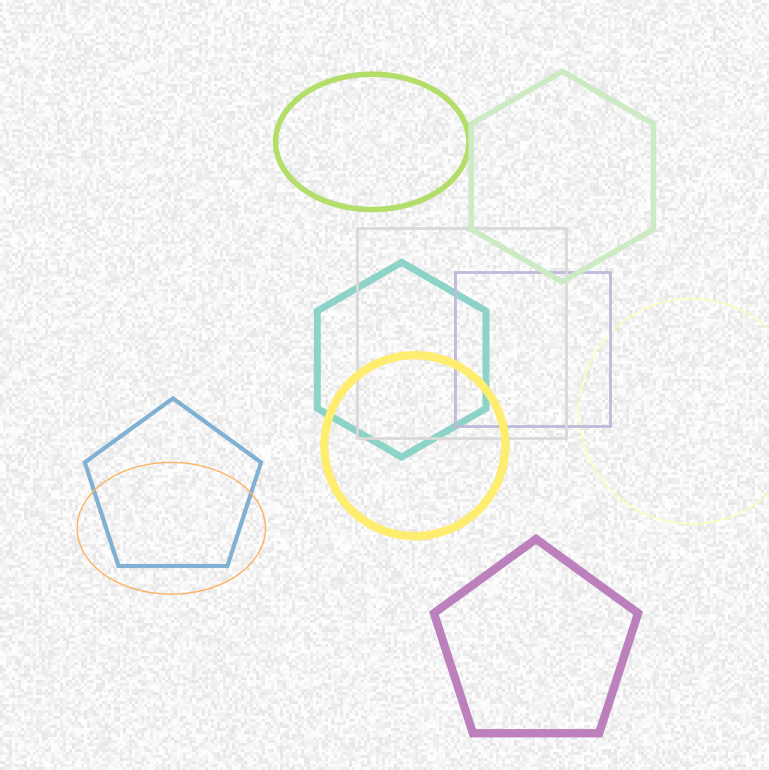[{"shape": "hexagon", "thickness": 2.5, "radius": 0.63, "center": [0.522, 0.533]}, {"shape": "circle", "thickness": 0.5, "radius": 0.73, "center": [0.898, 0.466]}, {"shape": "square", "thickness": 1, "radius": 0.5, "center": [0.691, 0.547]}, {"shape": "pentagon", "thickness": 1.5, "radius": 0.6, "center": [0.225, 0.362]}, {"shape": "oval", "thickness": 0.5, "radius": 0.61, "center": [0.222, 0.314]}, {"shape": "oval", "thickness": 2, "radius": 0.63, "center": [0.483, 0.816]}, {"shape": "square", "thickness": 1, "radius": 0.68, "center": [0.599, 0.567]}, {"shape": "pentagon", "thickness": 3, "radius": 0.7, "center": [0.696, 0.161]}, {"shape": "hexagon", "thickness": 2, "radius": 0.68, "center": [0.73, 0.771]}, {"shape": "circle", "thickness": 3, "radius": 0.59, "center": [0.539, 0.421]}]